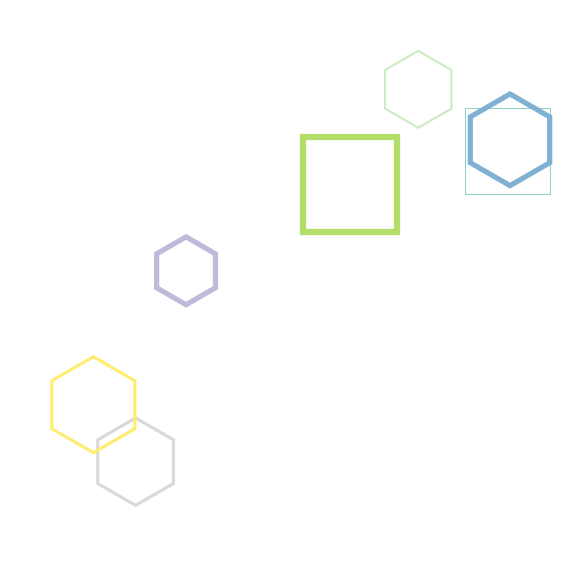[{"shape": "square", "thickness": 0.5, "radius": 0.37, "center": [0.879, 0.738]}, {"shape": "hexagon", "thickness": 2.5, "radius": 0.29, "center": [0.322, 0.53]}, {"shape": "hexagon", "thickness": 2.5, "radius": 0.4, "center": [0.883, 0.757]}, {"shape": "square", "thickness": 3, "radius": 0.41, "center": [0.606, 0.68]}, {"shape": "hexagon", "thickness": 1.5, "radius": 0.38, "center": [0.235, 0.2]}, {"shape": "hexagon", "thickness": 1, "radius": 0.33, "center": [0.724, 0.844]}, {"shape": "hexagon", "thickness": 1.5, "radius": 0.42, "center": [0.162, 0.298]}]